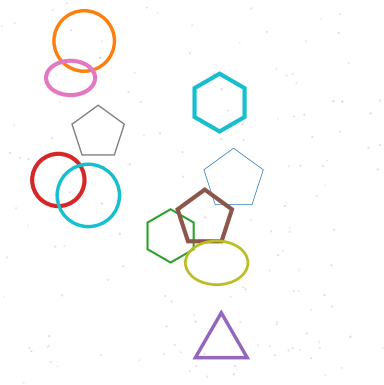[{"shape": "pentagon", "thickness": 0.5, "radius": 0.41, "center": [0.607, 0.534]}, {"shape": "circle", "thickness": 2.5, "radius": 0.39, "center": [0.219, 0.894]}, {"shape": "hexagon", "thickness": 1.5, "radius": 0.35, "center": [0.443, 0.387]}, {"shape": "circle", "thickness": 3, "radius": 0.34, "center": [0.152, 0.533]}, {"shape": "triangle", "thickness": 2.5, "radius": 0.39, "center": [0.575, 0.11]}, {"shape": "pentagon", "thickness": 3, "radius": 0.37, "center": [0.532, 0.433]}, {"shape": "oval", "thickness": 3, "radius": 0.32, "center": [0.183, 0.798]}, {"shape": "pentagon", "thickness": 1, "radius": 0.36, "center": [0.255, 0.655]}, {"shape": "oval", "thickness": 2, "radius": 0.41, "center": [0.563, 0.317]}, {"shape": "hexagon", "thickness": 3, "radius": 0.38, "center": [0.57, 0.734]}, {"shape": "circle", "thickness": 2.5, "radius": 0.4, "center": [0.229, 0.492]}]